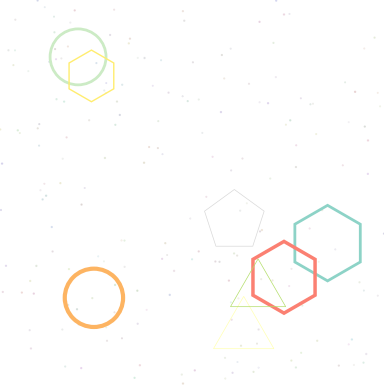[{"shape": "hexagon", "thickness": 2, "radius": 0.49, "center": [0.851, 0.369]}, {"shape": "triangle", "thickness": 0.5, "radius": 0.45, "center": [0.633, 0.14]}, {"shape": "hexagon", "thickness": 2.5, "radius": 0.47, "center": [0.738, 0.28]}, {"shape": "circle", "thickness": 3, "radius": 0.38, "center": [0.244, 0.226]}, {"shape": "triangle", "thickness": 0.5, "radius": 0.41, "center": [0.67, 0.245]}, {"shape": "pentagon", "thickness": 0.5, "radius": 0.41, "center": [0.609, 0.426]}, {"shape": "circle", "thickness": 2, "radius": 0.36, "center": [0.203, 0.852]}, {"shape": "hexagon", "thickness": 1, "radius": 0.34, "center": [0.237, 0.803]}]